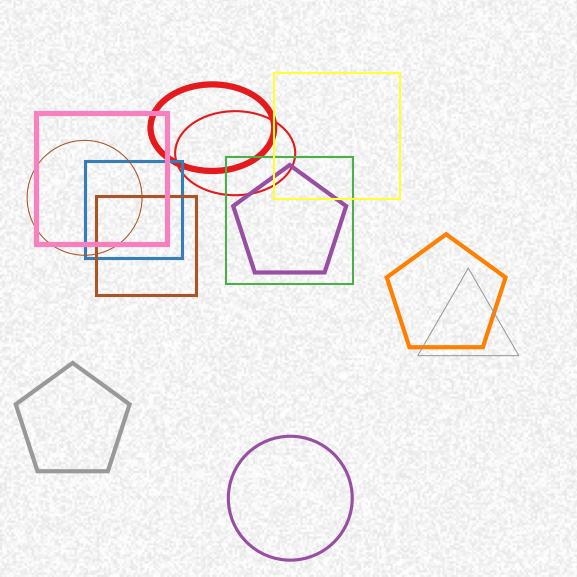[{"shape": "oval", "thickness": 1, "radius": 0.52, "center": [0.407, 0.734]}, {"shape": "oval", "thickness": 3, "radius": 0.54, "center": [0.368, 0.778]}, {"shape": "square", "thickness": 1.5, "radius": 0.42, "center": [0.232, 0.636]}, {"shape": "square", "thickness": 1, "radius": 0.55, "center": [0.501, 0.617]}, {"shape": "circle", "thickness": 1.5, "radius": 0.54, "center": [0.503, 0.136]}, {"shape": "pentagon", "thickness": 2, "radius": 0.51, "center": [0.502, 0.611]}, {"shape": "pentagon", "thickness": 2, "radius": 0.54, "center": [0.773, 0.485]}, {"shape": "square", "thickness": 1, "radius": 0.55, "center": [0.583, 0.763]}, {"shape": "square", "thickness": 1.5, "radius": 0.43, "center": [0.253, 0.574]}, {"shape": "circle", "thickness": 0.5, "radius": 0.5, "center": [0.146, 0.657]}, {"shape": "square", "thickness": 2.5, "radius": 0.57, "center": [0.176, 0.69]}, {"shape": "triangle", "thickness": 0.5, "radius": 0.51, "center": [0.811, 0.434]}, {"shape": "pentagon", "thickness": 2, "radius": 0.52, "center": [0.126, 0.267]}]